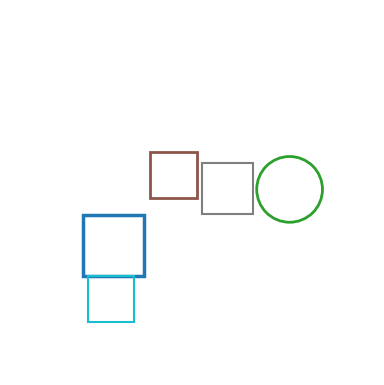[{"shape": "square", "thickness": 2.5, "radius": 0.4, "center": [0.295, 0.362]}, {"shape": "circle", "thickness": 2, "radius": 0.43, "center": [0.752, 0.508]}, {"shape": "square", "thickness": 2, "radius": 0.3, "center": [0.451, 0.546]}, {"shape": "square", "thickness": 1.5, "radius": 0.33, "center": [0.591, 0.51]}, {"shape": "square", "thickness": 1.5, "radius": 0.3, "center": [0.289, 0.224]}]